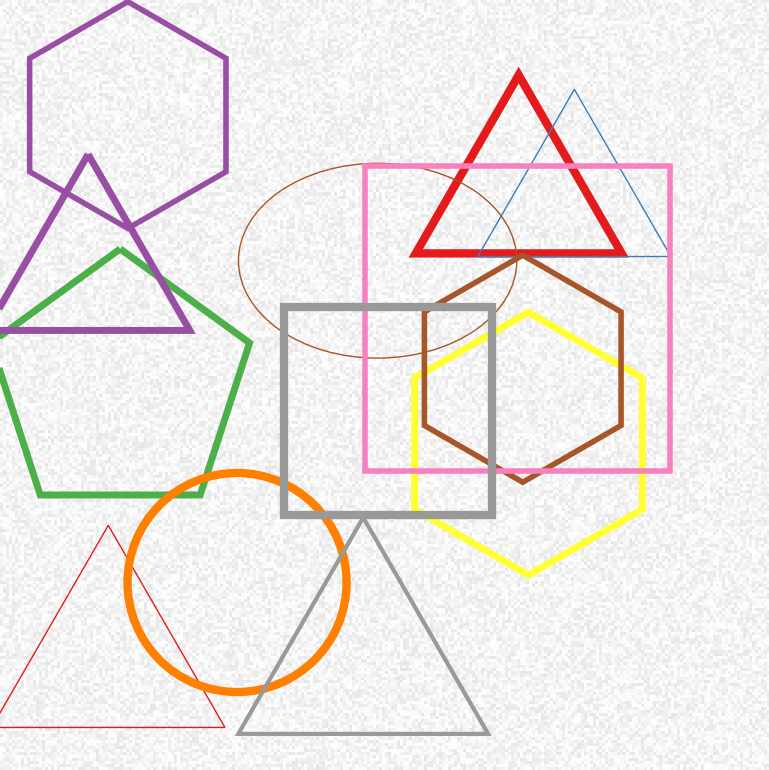[{"shape": "triangle", "thickness": 0.5, "radius": 0.88, "center": [0.141, 0.143]}, {"shape": "triangle", "thickness": 3, "radius": 0.77, "center": [0.674, 0.748]}, {"shape": "triangle", "thickness": 0.5, "radius": 0.72, "center": [0.746, 0.739]}, {"shape": "pentagon", "thickness": 2.5, "radius": 0.88, "center": [0.156, 0.5]}, {"shape": "triangle", "thickness": 2.5, "radius": 0.76, "center": [0.114, 0.647]}, {"shape": "hexagon", "thickness": 2, "radius": 0.74, "center": [0.166, 0.851]}, {"shape": "circle", "thickness": 3, "radius": 0.71, "center": [0.308, 0.243]}, {"shape": "hexagon", "thickness": 2.5, "radius": 0.85, "center": [0.686, 0.424]}, {"shape": "hexagon", "thickness": 2, "radius": 0.74, "center": [0.679, 0.521]}, {"shape": "oval", "thickness": 0.5, "radius": 0.9, "center": [0.49, 0.661]}, {"shape": "square", "thickness": 2, "radius": 0.99, "center": [0.672, 0.586]}, {"shape": "square", "thickness": 3, "radius": 0.68, "center": [0.503, 0.466]}, {"shape": "triangle", "thickness": 1.5, "radius": 0.94, "center": [0.472, 0.141]}]